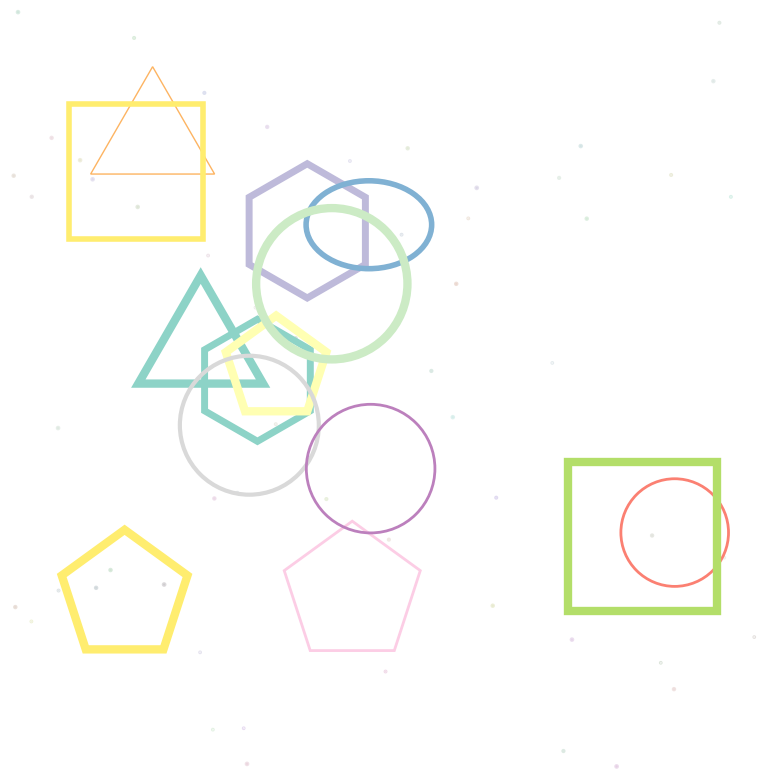[{"shape": "hexagon", "thickness": 2.5, "radius": 0.4, "center": [0.334, 0.506]}, {"shape": "triangle", "thickness": 3, "radius": 0.47, "center": [0.261, 0.549]}, {"shape": "pentagon", "thickness": 3, "radius": 0.34, "center": [0.359, 0.521]}, {"shape": "hexagon", "thickness": 2.5, "radius": 0.44, "center": [0.399, 0.7]}, {"shape": "circle", "thickness": 1, "radius": 0.35, "center": [0.876, 0.308]}, {"shape": "oval", "thickness": 2, "radius": 0.41, "center": [0.479, 0.708]}, {"shape": "triangle", "thickness": 0.5, "radius": 0.46, "center": [0.198, 0.82]}, {"shape": "square", "thickness": 3, "radius": 0.48, "center": [0.834, 0.304]}, {"shape": "pentagon", "thickness": 1, "radius": 0.46, "center": [0.457, 0.23]}, {"shape": "circle", "thickness": 1.5, "radius": 0.45, "center": [0.324, 0.448]}, {"shape": "circle", "thickness": 1, "radius": 0.42, "center": [0.481, 0.391]}, {"shape": "circle", "thickness": 3, "radius": 0.49, "center": [0.431, 0.631]}, {"shape": "square", "thickness": 2, "radius": 0.44, "center": [0.177, 0.777]}, {"shape": "pentagon", "thickness": 3, "radius": 0.43, "center": [0.162, 0.226]}]